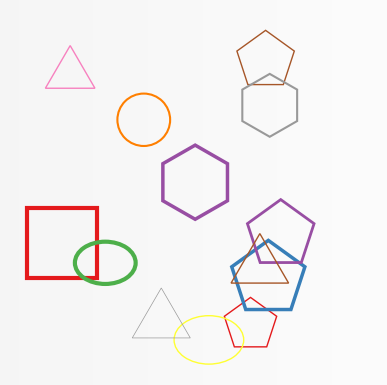[{"shape": "square", "thickness": 3, "radius": 0.45, "center": [0.159, 0.369]}, {"shape": "pentagon", "thickness": 1, "radius": 0.35, "center": [0.647, 0.157]}, {"shape": "pentagon", "thickness": 2.5, "radius": 0.5, "center": [0.692, 0.276]}, {"shape": "oval", "thickness": 3, "radius": 0.39, "center": [0.272, 0.317]}, {"shape": "hexagon", "thickness": 2.5, "radius": 0.48, "center": [0.504, 0.527]}, {"shape": "pentagon", "thickness": 2, "radius": 0.45, "center": [0.724, 0.391]}, {"shape": "circle", "thickness": 1.5, "radius": 0.34, "center": [0.371, 0.689]}, {"shape": "oval", "thickness": 1, "radius": 0.45, "center": [0.539, 0.117]}, {"shape": "triangle", "thickness": 1, "radius": 0.43, "center": [0.671, 0.308]}, {"shape": "pentagon", "thickness": 1, "radius": 0.39, "center": [0.685, 0.843]}, {"shape": "triangle", "thickness": 1, "radius": 0.37, "center": [0.181, 0.808]}, {"shape": "hexagon", "thickness": 1.5, "radius": 0.41, "center": [0.696, 0.726]}, {"shape": "triangle", "thickness": 0.5, "radius": 0.43, "center": [0.416, 0.166]}]